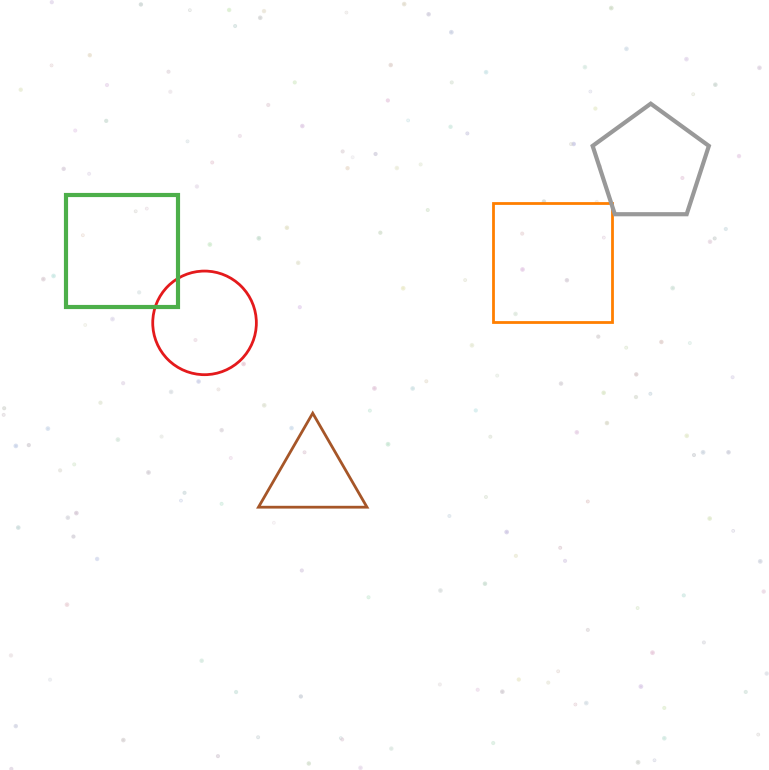[{"shape": "circle", "thickness": 1, "radius": 0.34, "center": [0.266, 0.581]}, {"shape": "square", "thickness": 1.5, "radius": 0.36, "center": [0.159, 0.674]}, {"shape": "square", "thickness": 1, "radius": 0.39, "center": [0.718, 0.659]}, {"shape": "triangle", "thickness": 1, "radius": 0.41, "center": [0.406, 0.382]}, {"shape": "pentagon", "thickness": 1.5, "radius": 0.4, "center": [0.845, 0.786]}]